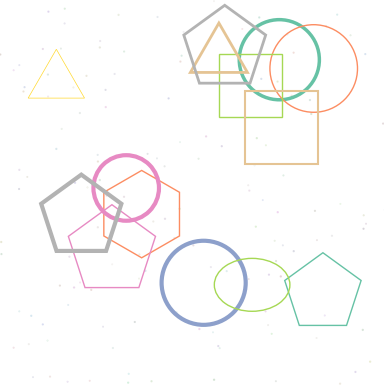[{"shape": "pentagon", "thickness": 1, "radius": 0.52, "center": [0.839, 0.239]}, {"shape": "circle", "thickness": 2.5, "radius": 0.52, "center": [0.725, 0.845]}, {"shape": "circle", "thickness": 1, "radius": 0.57, "center": [0.815, 0.822]}, {"shape": "hexagon", "thickness": 1, "radius": 0.57, "center": [0.368, 0.444]}, {"shape": "circle", "thickness": 3, "radius": 0.55, "center": [0.529, 0.265]}, {"shape": "circle", "thickness": 3, "radius": 0.43, "center": [0.328, 0.512]}, {"shape": "pentagon", "thickness": 1, "radius": 0.6, "center": [0.291, 0.349]}, {"shape": "square", "thickness": 1, "radius": 0.41, "center": [0.651, 0.777]}, {"shape": "oval", "thickness": 1, "radius": 0.49, "center": [0.655, 0.26]}, {"shape": "triangle", "thickness": 0.5, "radius": 0.42, "center": [0.146, 0.787]}, {"shape": "triangle", "thickness": 2, "radius": 0.43, "center": [0.569, 0.855]}, {"shape": "square", "thickness": 1.5, "radius": 0.47, "center": [0.732, 0.668]}, {"shape": "pentagon", "thickness": 3, "radius": 0.55, "center": [0.211, 0.437]}, {"shape": "pentagon", "thickness": 2, "radius": 0.56, "center": [0.584, 0.874]}]